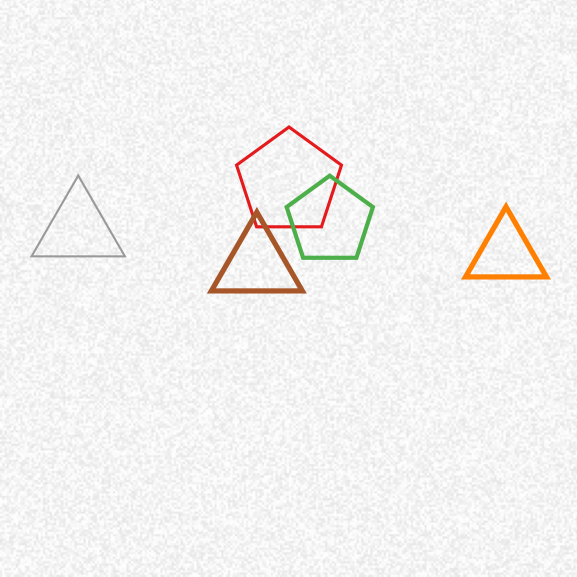[{"shape": "pentagon", "thickness": 1.5, "radius": 0.48, "center": [0.5, 0.684]}, {"shape": "pentagon", "thickness": 2, "radius": 0.39, "center": [0.571, 0.616]}, {"shape": "triangle", "thickness": 2.5, "radius": 0.4, "center": [0.876, 0.56]}, {"shape": "triangle", "thickness": 2.5, "radius": 0.45, "center": [0.445, 0.541]}, {"shape": "triangle", "thickness": 1, "radius": 0.47, "center": [0.135, 0.602]}]